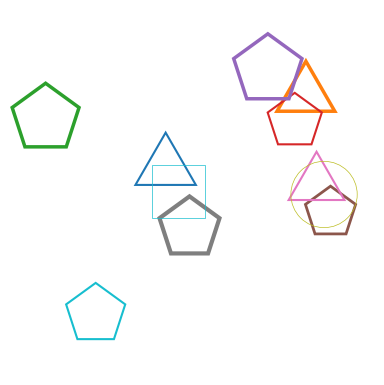[{"shape": "triangle", "thickness": 1.5, "radius": 0.45, "center": [0.43, 0.565]}, {"shape": "triangle", "thickness": 2.5, "radius": 0.43, "center": [0.795, 0.754]}, {"shape": "pentagon", "thickness": 2.5, "radius": 0.46, "center": [0.118, 0.692]}, {"shape": "pentagon", "thickness": 1.5, "radius": 0.37, "center": [0.766, 0.685]}, {"shape": "pentagon", "thickness": 2.5, "radius": 0.47, "center": [0.696, 0.819]}, {"shape": "pentagon", "thickness": 2, "radius": 0.34, "center": [0.859, 0.448]}, {"shape": "triangle", "thickness": 1.5, "radius": 0.42, "center": [0.822, 0.522]}, {"shape": "pentagon", "thickness": 3, "radius": 0.41, "center": [0.492, 0.408]}, {"shape": "circle", "thickness": 0.5, "radius": 0.43, "center": [0.842, 0.495]}, {"shape": "square", "thickness": 0.5, "radius": 0.34, "center": [0.464, 0.502]}, {"shape": "pentagon", "thickness": 1.5, "radius": 0.4, "center": [0.249, 0.184]}]